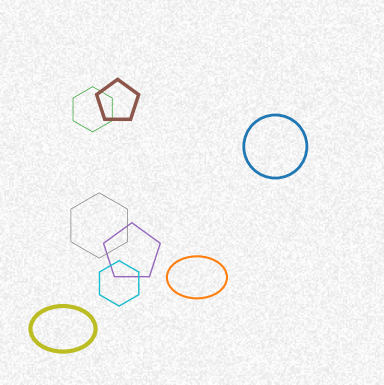[{"shape": "circle", "thickness": 2, "radius": 0.41, "center": [0.715, 0.619]}, {"shape": "oval", "thickness": 1.5, "radius": 0.39, "center": [0.512, 0.28]}, {"shape": "hexagon", "thickness": 0.5, "radius": 0.29, "center": [0.241, 0.716]}, {"shape": "pentagon", "thickness": 1, "radius": 0.39, "center": [0.343, 0.344]}, {"shape": "pentagon", "thickness": 2.5, "radius": 0.29, "center": [0.306, 0.737]}, {"shape": "hexagon", "thickness": 0.5, "radius": 0.42, "center": [0.258, 0.414]}, {"shape": "oval", "thickness": 3, "radius": 0.42, "center": [0.164, 0.146]}, {"shape": "hexagon", "thickness": 1, "radius": 0.29, "center": [0.309, 0.264]}]